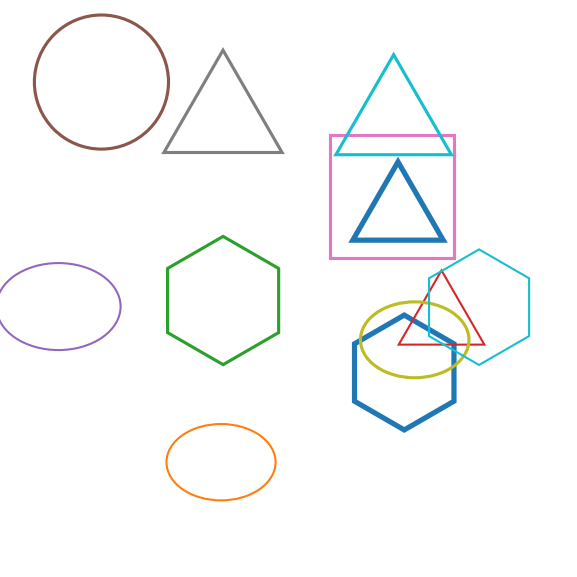[{"shape": "hexagon", "thickness": 2.5, "radius": 0.5, "center": [0.7, 0.354]}, {"shape": "triangle", "thickness": 2.5, "radius": 0.45, "center": [0.689, 0.628]}, {"shape": "oval", "thickness": 1, "radius": 0.47, "center": [0.383, 0.199]}, {"shape": "hexagon", "thickness": 1.5, "radius": 0.56, "center": [0.386, 0.479]}, {"shape": "triangle", "thickness": 1, "radius": 0.43, "center": [0.765, 0.445]}, {"shape": "oval", "thickness": 1, "radius": 0.54, "center": [0.101, 0.468]}, {"shape": "circle", "thickness": 1.5, "radius": 0.58, "center": [0.176, 0.857]}, {"shape": "square", "thickness": 1.5, "radius": 0.54, "center": [0.679, 0.659]}, {"shape": "triangle", "thickness": 1.5, "radius": 0.59, "center": [0.386, 0.794]}, {"shape": "oval", "thickness": 1.5, "radius": 0.47, "center": [0.718, 0.411]}, {"shape": "hexagon", "thickness": 1, "radius": 0.5, "center": [0.83, 0.467]}, {"shape": "triangle", "thickness": 1.5, "radius": 0.58, "center": [0.682, 0.789]}]